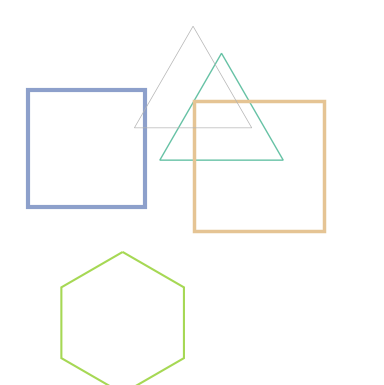[{"shape": "triangle", "thickness": 1, "radius": 0.93, "center": [0.575, 0.677]}, {"shape": "square", "thickness": 3, "radius": 0.76, "center": [0.225, 0.614]}, {"shape": "hexagon", "thickness": 1.5, "radius": 0.92, "center": [0.319, 0.162]}, {"shape": "square", "thickness": 2.5, "radius": 0.84, "center": [0.674, 0.568]}, {"shape": "triangle", "thickness": 0.5, "radius": 0.88, "center": [0.501, 0.756]}]